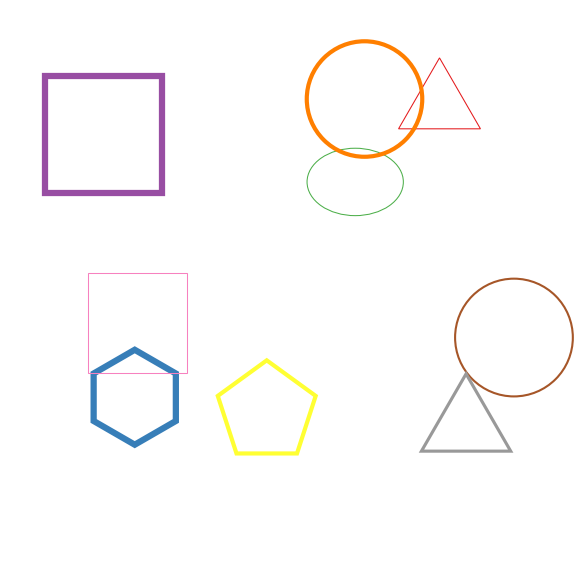[{"shape": "triangle", "thickness": 0.5, "radius": 0.41, "center": [0.761, 0.817]}, {"shape": "hexagon", "thickness": 3, "radius": 0.41, "center": [0.233, 0.311]}, {"shape": "oval", "thickness": 0.5, "radius": 0.42, "center": [0.615, 0.684]}, {"shape": "square", "thickness": 3, "radius": 0.51, "center": [0.179, 0.767]}, {"shape": "circle", "thickness": 2, "radius": 0.5, "center": [0.631, 0.828]}, {"shape": "pentagon", "thickness": 2, "radius": 0.45, "center": [0.462, 0.286]}, {"shape": "circle", "thickness": 1, "radius": 0.51, "center": [0.89, 0.415]}, {"shape": "square", "thickness": 0.5, "radius": 0.43, "center": [0.239, 0.439]}, {"shape": "triangle", "thickness": 1.5, "radius": 0.45, "center": [0.807, 0.263]}]